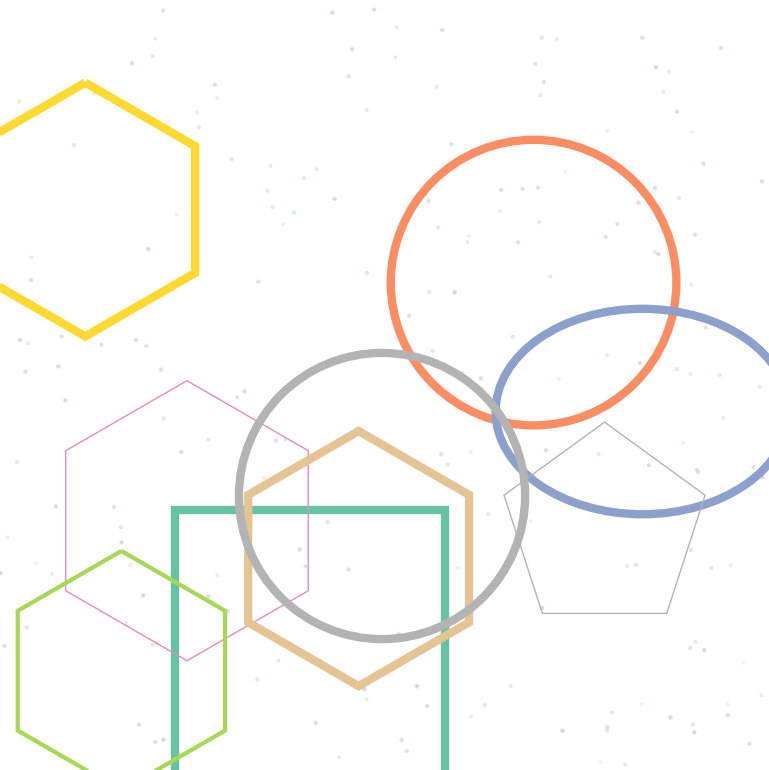[{"shape": "square", "thickness": 3, "radius": 0.88, "center": [0.402, 0.162]}, {"shape": "circle", "thickness": 3, "radius": 0.93, "center": [0.693, 0.633]}, {"shape": "oval", "thickness": 3, "radius": 0.95, "center": [0.834, 0.466]}, {"shape": "hexagon", "thickness": 0.5, "radius": 0.91, "center": [0.243, 0.324]}, {"shape": "hexagon", "thickness": 1.5, "radius": 0.78, "center": [0.158, 0.129]}, {"shape": "hexagon", "thickness": 3, "radius": 0.82, "center": [0.111, 0.728]}, {"shape": "hexagon", "thickness": 3, "radius": 0.83, "center": [0.466, 0.275]}, {"shape": "pentagon", "thickness": 0.5, "radius": 0.69, "center": [0.785, 0.314]}, {"shape": "circle", "thickness": 3, "radius": 0.93, "center": [0.496, 0.356]}]